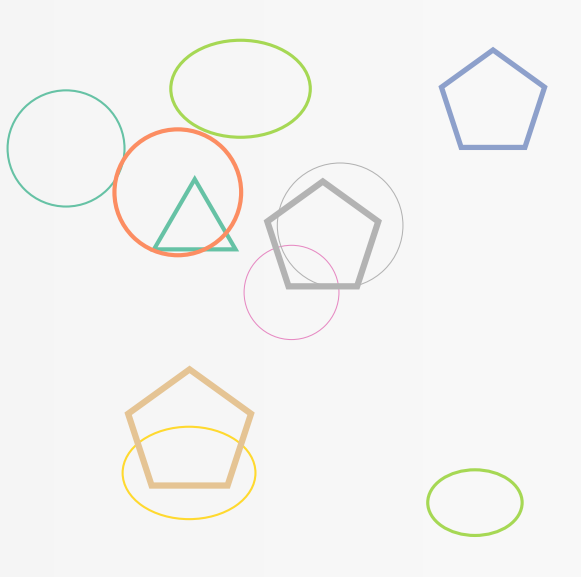[{"shape": "circle", "thickness": 1, "radius": 0.5, "center": [0.114, 0.742]}, {"shape": "triangle", "thickness": 2, "radius": 0.41, "center": [0.335, 0.608]}, {"shape": "circle", "thickness": 2, "radius": 0.54, "center": [0.306, 0.666]}, {"shape": "pentagon", "thickness": 2.5, "radius": 0.47, "center": [0.848, 0.819]}, {"shape": "circle", "thickness": 0.5, "radius": 0.41, "center": [0.502, 0.493]}, {"shape": "oval", "thickness": 1.5, "radius": 0.6, "center": [0.414, 0.845]}, {"shape": "oval", "thickness": 1.5, "radius": 0.41, "center": [0.817, 0.129]}, {"shape": "oval", "thickness": 1, "radius": 0.57, "center": [0.325, 0.18]}, {"shape": "pentagon", "thickness": 3, "radius": 0.56, "center": [0.326, 0.248]}, {"shape": "pentagon", "thickness": 3, "radius": 0.5, "center": [0.555, 0.585]}, {"shape": "circle", "thickness": 0.5, "radius": 0.54, "center": [0.585, 0.609]}]